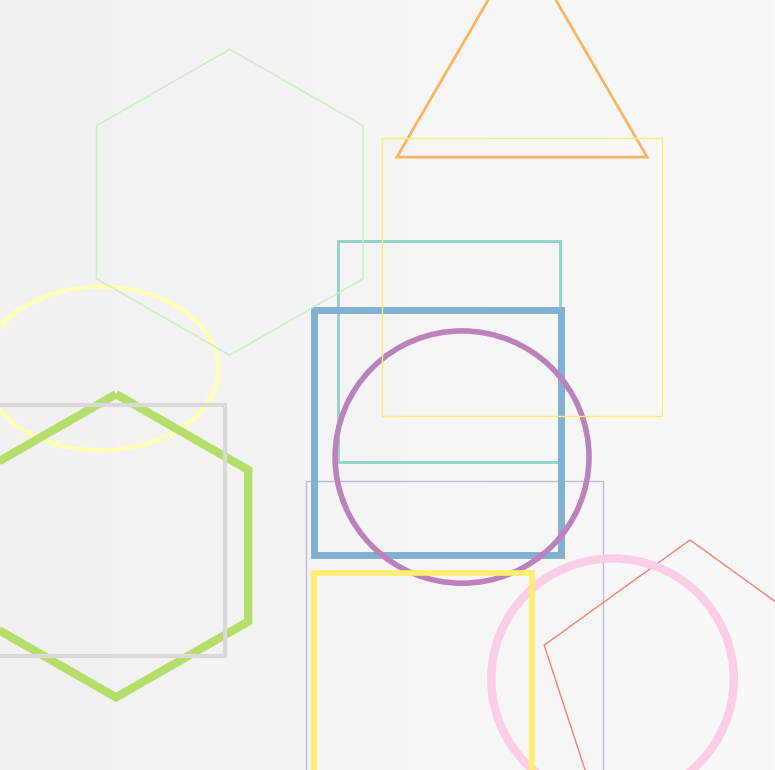[{"shape": "square", "thickness": 1, "radius": 0.72, "center": [0.579, 0.544]}, {"shape": "oval", "thickness": 1.5, "radius": 0.76, "center": [0.13, 0.521]}, {"shape": "square", "thickness": 0.5, "radius": 0.96, "center": [0.586, 0.184]}, {"shape": "pentagon", "thickness": 0.5, "radius": 0.99, "center": [0.89, 0.101]}, {"shape": "square", "thickness": 2.5, "radius": 0.8, "center": [0.565, 0.438]}, {"shape": "triangle", "thickness": 1, "radius": 0.93, "center": [0.674, 0.889]}, {"shape": "hexagon", "thickness": 3, "radius": 0.98, "center": [0.15, 0.291]}, {"shape": "circle", "thickness": 3, "radius": 0.78, "center": [0.79, 0.118]}, {"shape": "square", "thickness": 1.5, "radius": 0.81, "center": [0.128, 0.311]}, {"shape": "circle", "thickness": 2, "radius": 0.82, "center": [0.596, 0.406]}, {"shape": "hexagon", "thickness": 0.5, "radius": 0.99, "center": [0.297, 0.737]}, {"shape": "square", "thickness": 0.5, "radius": 0.9, "center": [0.674, 0.64]}, {"shape": "square", "thickness": 2, "radius": 0.7, "center": [0.546, 0.115]}]